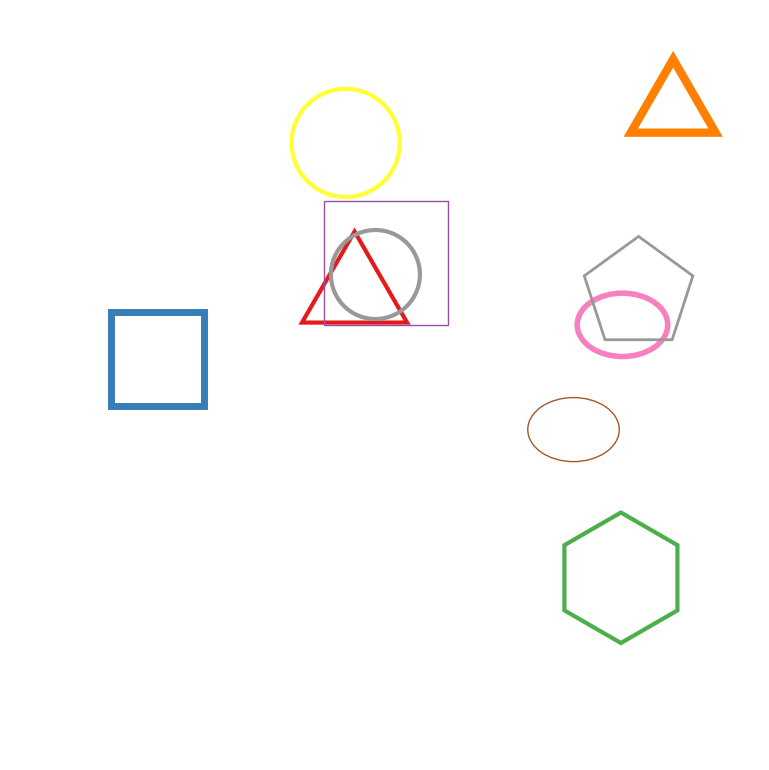[{"shape": "triangle", "thickness": 1.5, "radius": 0.39, "center": [0.46, 0.62]}, {"shape": "square", "thickness": 2.5, "radius": 0.3, "center": [0.205, 0.534]}, {"shape": "hexagon", "thickness": 1.5, "radius": 0.42, "center": [0.806, 0.25]}, {"shape": "square", "thickness": 0.5, "radius": 0.4, "center": [0.501, 0.659]}, {"shape": "triangle", "thickness": 3, "radius": 0.32, "center": [0.874, 0.86]}, {"shape": "circle", "thickness": 1.5, "radius": 0.35, "center": [0.449, 0.814]}, {"shape": "oval", "thickness": 0.5, "radius": 0.3, "center": [0.745, 0.442]}, {"shape": "oval", "thickness": 2, "radius": 0.29, "center": [0.808, 0.578]}, {"shape": "pentagon", "thickness": 1, "radius": 0.37, "center": [0.829, 0.619]}, {"shape": "circle", "thickness": 1.5, "radius": 0.29, "center": [0.488, 0.643]}]